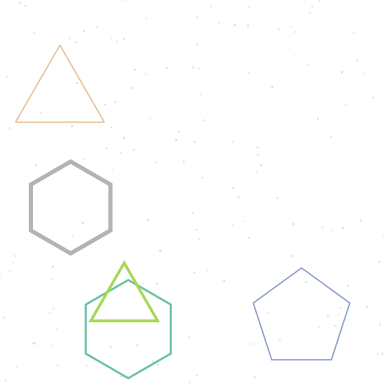[{"shape": "hexagon", "thickness": 1.5, "radius": 0.64, "center": [0.333, 0.145]}, {"shape": "pentagon", "thickness": 1, "radius": 0.66, "center": [0.783, 0.172]}, {"shape": "triangle", "thickness": 2, "radius": 0.5, "center": [0.323, 0.217]}, {"shape": "triangle", "thickness": 1, "radius": 0.67, "center": [0.156, 0.749]}, {"shape": "hexagon", "thickness": 3, "radius": 0.6, "center": [0.184, 0.461]}]